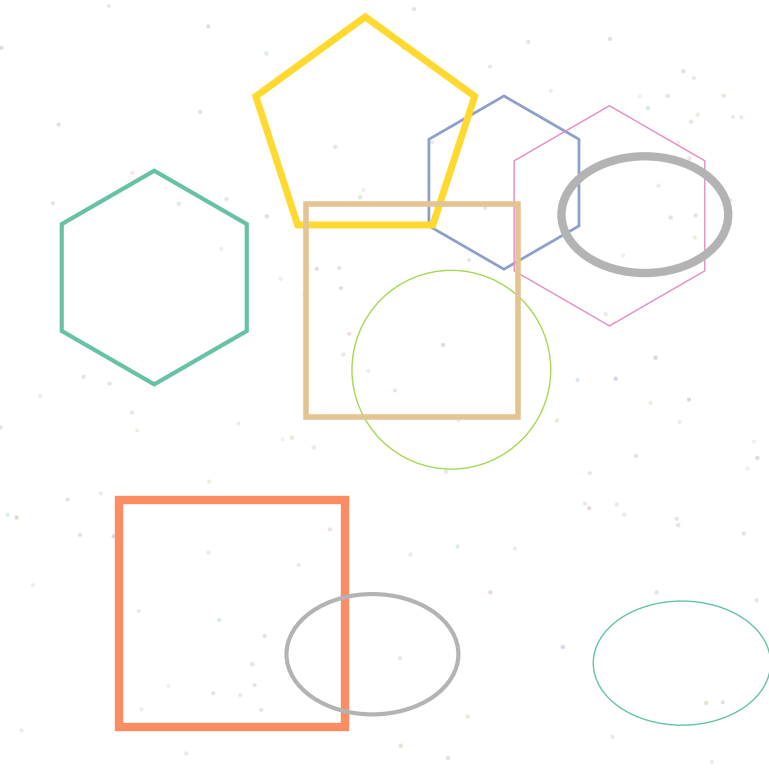[{"shape": "hexagon", "thickness": 1.5, "radius": 0.69, "center": [0.2, 0.64]}, {"shape": "oval", "thickness": 0.5, "radius": 0.58, "center": [0.886, 0.139]}, {"shape": "square", "thickness": 3, "radius": 0.74, "center": [0.301, 0.204]}, {"shape": "hexagon", "thickness": 1, "radius": 0.56, "center": [0.654, 0.763]}, {"shape": "hexagon", "thickness": 0.5, "radius": 0.71, "center": [0.792, 0.72]}, {"shape": "circle", "thickness": 0.5, "radius": 0.65, "center": [0.586, 0.52]}, {"shape": "pentagon", "thickness": 2.5, "radius": 0.75, "center": [0.474, 0.829]}, {"shape": "square", "thickness": 2, "radius": 0.69, "center": [0.535, 0.597]}, {"shape": "oval", "thickness": 3, "radius": 0.54, "center": [0.837, 0.721]}, {"shape": "oval", "thickness": 1.5, "radius": 0.56, "center": [0.484, 0.15]}]